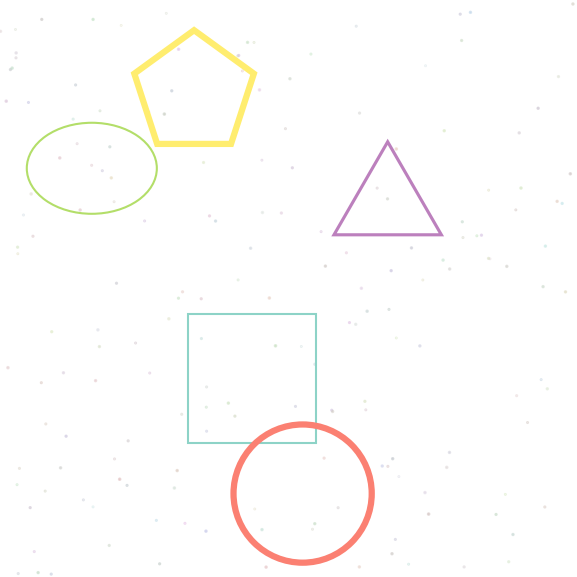[{"shape": "square", "thickness": 1, "radius": 0.56, "center": [0.437, 0.343]}, {"shape": "circle", "thickness": 3, "radius": 0.6, "center": [0.524, 0.144]}, {"shape": "oval", "thickness": 1, "radius": 0.56, "center": [0.159, 0.708]}, {"shape": "triangle", "thickness": 1.5, "radius": 0.54, "center": [0.671, 0.646]}, {"shape": "pentagon", "thickness": 3, "radius": 0.54, "center": [0.336, 0.838]}]